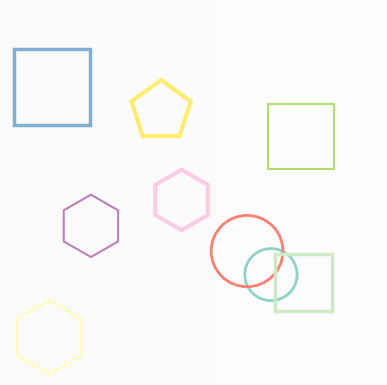[{"shape": "circle", "thickness": 2, "radius": 0.34, "center": [0.699, 0.287]}, {"shape": "hexagon", "thickness": 1.5, "radius": 0.48, "center": [0.127, 0.124]}, {"shape": "circle", "thickness": 2, "radius": 0.46, "center": [0.638, 0.348]}, {"shape": "square", "thickness": 2.5, "radius": 0.49, "center": [0.135, 0.774]}, {"shape": "square", "thickness": 1.5, "radius": 0.42, "center": [0.777, 0.647]}, {"shape": "hexagon", "thickness": 3, "radius": 0.39, "center": [0.469, 0.481]}, {"shape": "hexagon", "thickness": 1.5, "radius": 0.4, "center": [0.235, 0.413]}, {"shape": "square", "thickness": 2.5, "radius": 0.37, "center": [0.784, 0.266]}, {"shape": "pentagon", "thickness": 3, "radius": 0.4, "center": [0.416, 0.712]}]